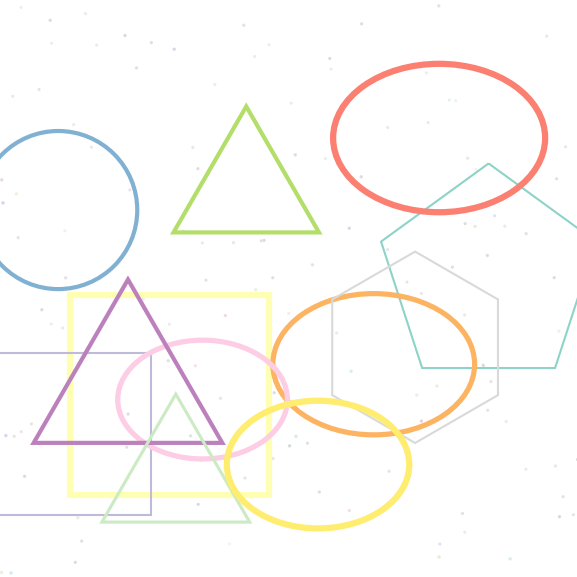[{"shape": "pentagon", "thickness": 1, "radius": 0.98, "center": [0.846, 0.52]}, {"shape": "square", "thickness": 3, "radius": 0.86, "center": [0.293, 0.315]}, {"shape": "square", "thickness": 1, "radius": 0.7, "center": [0.12, 0.247]}, {"shape": "oval", "thickness": 3, "radius": 0.92, "center": [0.76, 0.76]}, {"shape": "circle", "thickness": 2, "radius": 0.68, "center": [0.101, 0.635]}, {"shape": "oval", "thickness": 2.5, "radius": 0.87, "center": [0.647, 0.368]}, {"shape": "triangle", "thickness": 2, "radius": 0.73, "center": [0.426, 0.669]}, {"shape": "oval", "thickness": 2.5, "radius": 0.73, "center": [0.351, 0.307]}, {"shape": "hexagon", "thickness": 1, "radius": 0.83, "center": [0.719, 0.398]}, {"shape": "triangle", "thickness": 2, "radius": 0.94, "center": [0.222, 0.327]}, {"shape": "triangle", "thickness": 1.5, "radius": 0.74, "center": [0.304, 0.169]}, {"shape": "oval", "thickness": 3, "radius": 0.79, "center": [0.551, 0.195]}]